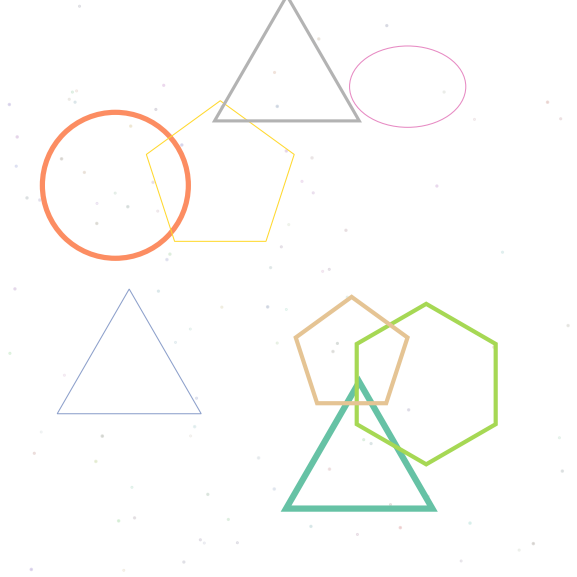[{"shape": "triangle", "thickness": 3, "radius": 0.73, "center": [0.622, 0.192]}, {"shape": "circle", "thickness": 2.5, "radius": 0.63, "center": [0.2, 0.678]}, {"shape": "triangle", "thickness": 0.5, "radius": 0.72, "center": [0.224, 0.355]}, {"shape": "oval", "thickness": 0.5, "radius": 0.5, "center": [0.706, 0.849]}, {"shape": "hexagon", "thickness": 2, "radius": 0.69, "center": [0.738, 0.334]}, {"shape": "pentagon", "thickness": 0.5, "radius": 0.67, "center": [0.381, 0.69]}, {"shape": "pentagon", "thickness": 2, "radius": 0.51, "center": [0.609, 0.383]}, {"shape": "triangle", "thickness": 1.5, "radius": 0.72, "center": [0.497, 0.862]}]